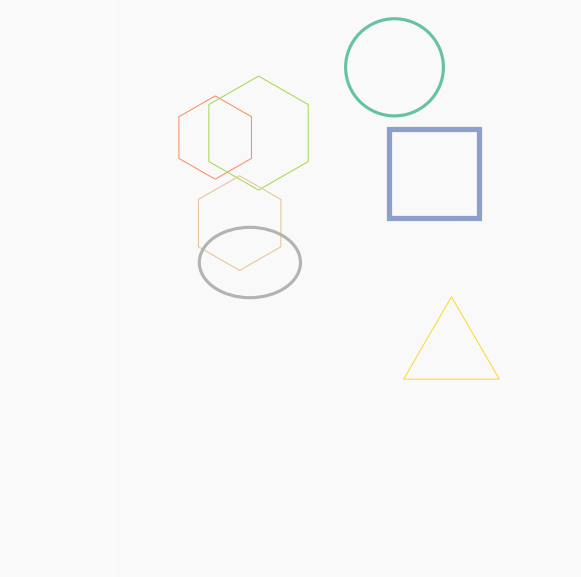[{"shape": "circle", "thickness": 1.5, "radius": 0.42, "center": [0.679, 0.883]}, {"shape": "hexagon", "thickness": 0.5, "radius": 0.36, "center": [0.37, 0.761]}, {"shape": "square", "thickness": 2.5, "radius": 0.39, "center": [0.747, 0.698]}, {"shape": "hexagon", "thickness": 0.5, "radius": 0.49, "center": [0.445, 0.769]}, {"shape": "triangle", "thickness": 0.5, "radius": 0.48, "center": [0.777, 0.39]}, {"shape": "hexagon", "thickness": 0.5, "radius": 0.41, "center": [0.412, 0.613]}, {"shape": "oval", "thickness": 1.5, "radius": 0.44, "center": [0.43, 0.545]}]